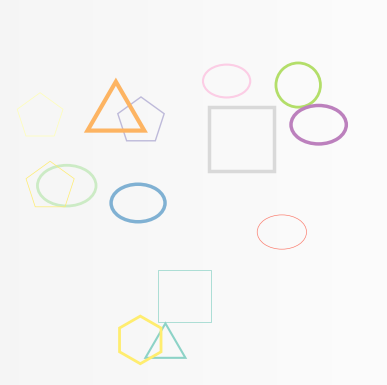[{"shape": "square", "thickness": 0.5, "radius": 0.34, "center": [0.476, 0.23]}, {"shape": "triangle", "thickness": 1.5, "radius": 0.3, "center": [0.427, 0.1]}, {"shape": "pentagon", "thickness": 0.5, "radius": 0.31, "center": [0.103, 0.697]}, {"shape": "pentagon", "thickness": 1, "radius": 0.31, "center": [0.364, 0.685]}, {"shape": "oval", "thickness": 0.5, "radius": 0.32, "center": [0.727, 0.397]}, {"shape": "oval", "thickness": 2.5, "radius": 0.35, "center": [0.356, 0.473]}, {"shape": "triangle", "thickness": 3, "radius": 0.42, "center": [0.299, 0.703]}, {"shape": "circle", "thickness": 2, "radius": 0.29, "center": [0.77, 0.779]}, {"shape": "oval", "thickness": 1.5, "radius": 0.3, "center": [0.585, 0.79]}, {"shape": "square", "thickness": 2.5, "radius": 0.41, "center": [0.623, 0.64]}, {"shape": "oval", "thickness": 2.5, "radius": 0.36, "center": [0.822, 0.676]}, {"shape": "oval", "thickness": 2, "radius": 0.38, "center": [0.172, 0.518]}, {"shape": "pentagon", "thickness": 0.5, "radius": 0.33, "center": [0.129, 0.516]}, {"shape": "hexagon", "thickness": 2, "radius": 0.31, "center": [0.362, 0.117]}]